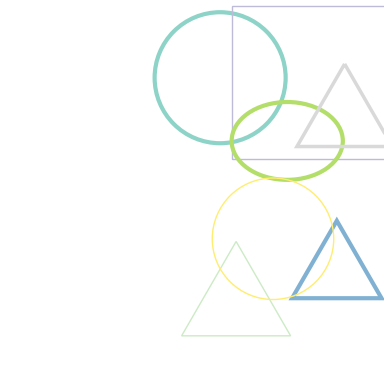[{"shape": "circle", "thickness": 3, "radius": 0.85, "center": [0.572, 0.798]}, {"shape": "square", "thickness": 1, "radius": 1.0, "center": [0.801, 0.785]}, {"shape": "triangle", "thickness": 3, "radius": 0.67, "center": [0.875, 0.292]}, {"shape": "oval", "thickness": 3, "radius": 0.72, "center": [0.746, 0.634]}, {"shape": "triangle", "thickness": 2.5, "radius": 0.71, "center": [0.895, 0.691]}, {"shape": "triangle", "thickness": 1, "radius": 0.82, "center": [0.613, 0.209]}, {"shape": "circle", "thickness": 1, "radius": 0.79, "center": [0.709, 0.38]}]